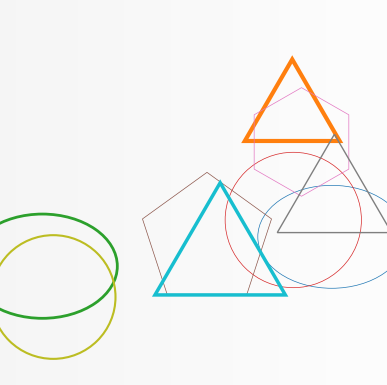[{"shape": "oval", "thickness": 0.5, "radius": 0.95, "center": [0.856, 0.385]}, {"shape": "triangle", "thickness": 3, "radius": 0.71, "center": [0.754, 0.704]}, {"shape": "oval", "thickness": 2, "radius": 0.97, "center": [0.109, 0.309]}, {"shape": "circle", "thickness": 0.5, "radius": 0.88, "center": [0.757, 0.429]}, {"shape": "pentagon", "thickness": 0.5, "radius": 0.88, "center": [0.534, 0.377]}, {"shape": "hexagon", "thickness": 0.5, "radius": 0.71, "center": [0.778, 0.631]}, {"shape": "triangle", "thickness": 1, "radius": 0.85, "center": [0.863, 0.481]}, {"shape": "circle", "thickness": 1.5, "radius": 0.8, "center": [0.137, 0.229]}, {"shape": "triangle", "thickness": 2.5, "radius": 0.97, "center": [0.568, 0.331]}]